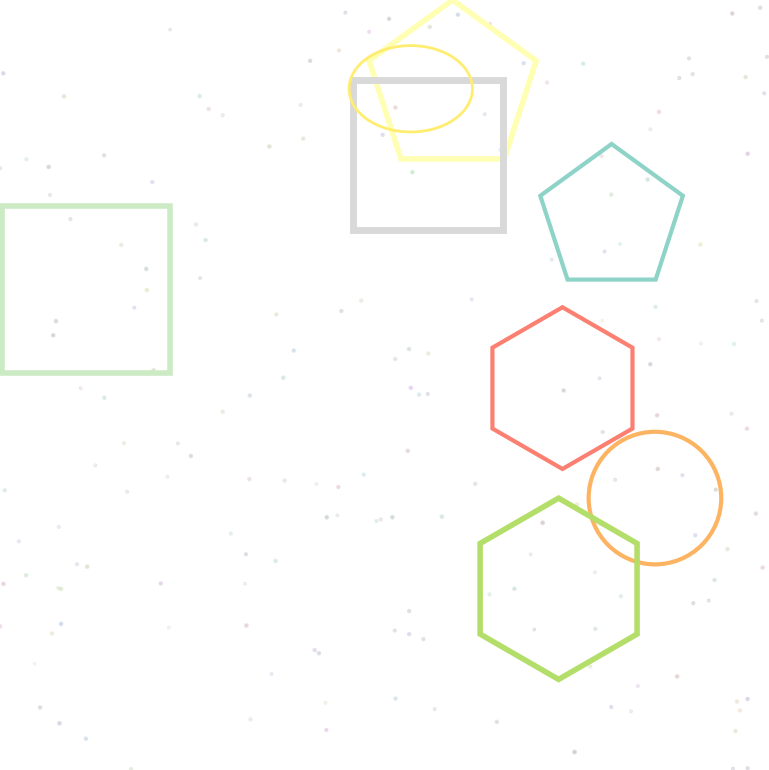[{"shape": "pentagon", "thickness": 1.5, "radius": 0.49, "center": [0.794, 0.716]}, {"shape": "pentagon", "thickness": 2, "radius": 0.57, "center": [0.588, 0.886]}, {"shape": "hexagon", "thickness": 1.5, "radius": 0.53, "center": [0.73, 0.496]}, {"shape": "circle", "thickness": 1.5, "radius": 0.43, "center": [0.851, 0.353]}, {"shape": "hexagon", "thickness": 2, "radius": 0.59, "center": [0.725, 0.235]}, {"shape": "square", "thickness": 2.5, "radius": 0.49, "center": [0.556, 0.799]}, {"shape": "square", "thickness": 2, "radius": 0.54, "center": [0.112, 0.624]}, {"shape": "oval", "thickness": 1, "radius": 0.4, "center": [0.533, 0.885]}]